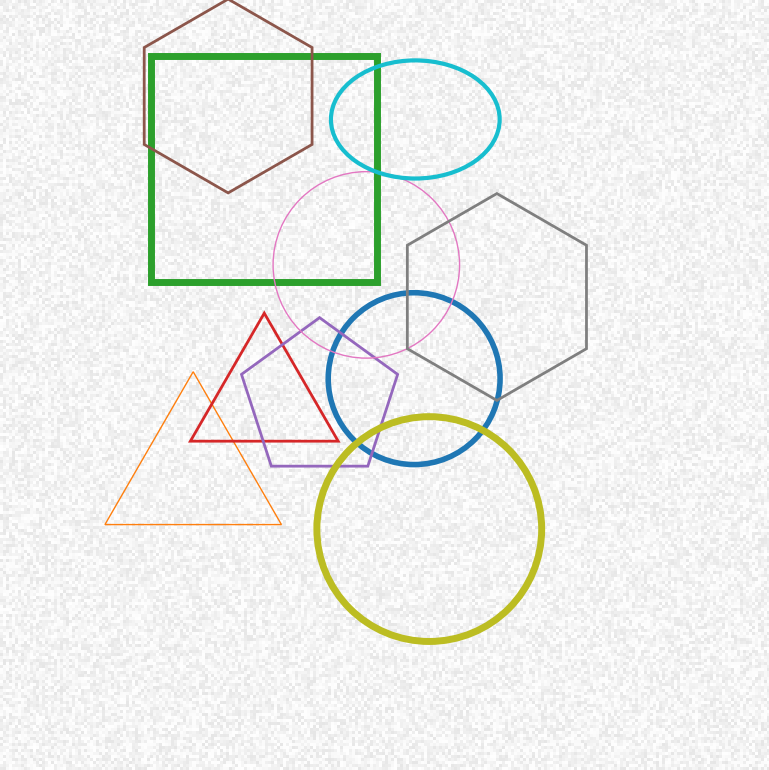[{"shape": "circle", "thickness": 2, "radius": 0.56, "center": [0.538, 0.508]}, {"shape": "triangle", "thickness": 0.5, "radius": 0.66, "center": [0.251, 0.385]}, {"shape": "square", "thickness": 2.5, "radius": 0.73, "center": [0.343, 0.781]}, {"shape": "triangle", "thickness": 1, "radius": 0.55, "center": [0.343, 0.482]}, {"shape": "pentagon", "thickness": 1, "radius": 0.53, "center": [0.415, 0.481]}, {"shape": "hexagon", "thickness": 1, "radius": 0.63, "center": [0.296, 0.875]}, {"shape": "circle", "thickness": 0.5, "radius": 0.61, "center": [0.476, 0.656]}, {"shape": "hexagon", "thickness": 1, "radius": 0.67, "center": [0.645, 0.614]}, {"shape": "circle", "thickness": 2.5, "radius": 0.73, "center": [0.557, 0.313]}, {"shape": "oval", "thickness": 1.5, "radius": 0.55, "center": [0.539, 0.845]}]